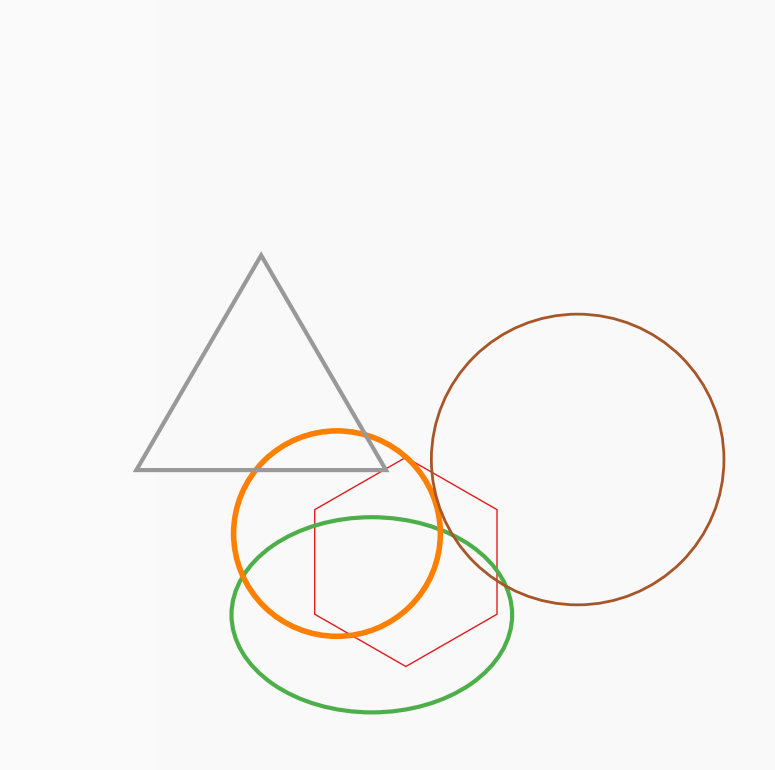[{"shape": "hexagon", "thickness": 0.5, "radius": 0.68, "center": [0.524, 0.27]}, {"shape": "oval", "thickness": 1.5, "radius": 0.91, "center": [0.48, 0.202]}, {"shape": "circle", "thickness": 2, "radius": 0.67, "center": [0.435, 0.307]}, {"shape": "circle", "thickness": 1, "radius": 0.94, "center": [0.745, 0.403]}, {"shape": "triangle", "thickness": 1.5, "radius": 0.93, "center": [0.337, 0.482]}]